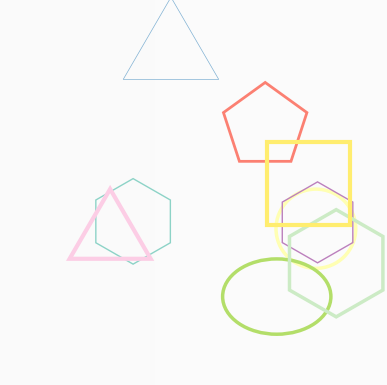[{"shape": "hexagon", "thickness": 1, "radius": 0.56, "center": [0.343, 0.425]}, {"shape": "circle", "thickness": 2.5, "radius": 0.51, "center": [0.815, 0.406]}, {"shape": "pentagon", "thickness": 2, "radius": 0.57, "center": [0.684, 0.673]}, {"shape": "triangle", "thickness": 0.5, "radius": 0.71, "center": [0.441, 0.865]}, {"shape": "oval", "thickness": 2.5, "radius": 0.7, "center": [0.714, 0.23]}, {"shape": "triangle", "thickness": 3, "radius": 0.6, "center": [0.284, 0.388]}, {"shape": "hexagon", "thickness": 1, "radius": 0.53, "center": [0.819, 0.422]}, {"shape": "hexagon", "thickness": 2.5, "radius": 0.7, "center": [0.868, 0.316]}, {"shape": "square", "thickness": 3, "radius": 0.53, "center": [0.796, 0.523]}]